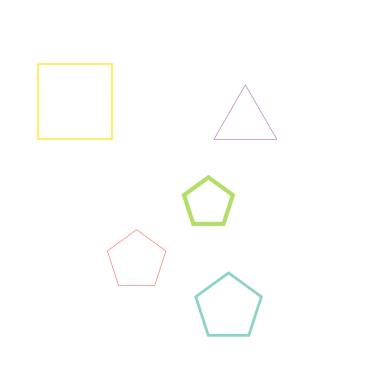[{"shape": "pentagon", "thickness": 2, "radius": 0.45, "center": [0.594, 0.202]}, {"shape": "pentagon", "thickness": 0.5, "radius": 0.4, "center": [0.355, 0.323]}, {"shape": "pentagon", "thickness": 3, "radius": 0.33, "center": [0.541, 0.473]}, {"shape": "triangle", "thickness": 0.5, "radius": 0.47, "center": [0.637, 0.685]}, {"shape": "square", "thickness": 1.5, "radius": 0.48, "center": [0.195, 0.736]}]